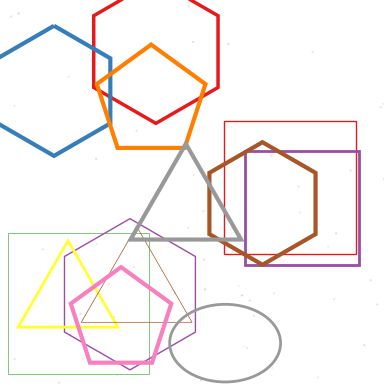[{"shape": "square", "thickness": 1, "radius": 0.86, "center": [0.754, 0.513]}, {"shape": "hexagon", "thickness": 2.5, "radius": 0.93, "center": [0.405, 0.866]}, {"shape": "hexagon", "thickness": 3, "radius": 0.84, "center": [0.14, 0.764]}, {"shape": "square", "thickness": 0.5, "radius": 0.91, "center": [0.204, 0.212]}, {"shape": "hexagon", "thickness": 1, "radius": 0.98, "center": [0.338, 0.236]}, {"shape": "square", "thickness": 2, "radius": 0.74, "center": [0.784, 0.459]}, {"shape": "pentagon", "thickness": 3, "radius": 0.74, "center": [0.393, 0.736]}, {"shape": "triangle", "thickness": 2, "radius": 0.75, "center": [0.177, 0.225]}, {"shape": "hexagon", "thickness": 3, "radius": 0.8, "center": [0.682, 0.471]}, {"shape": "triangle", "thickness": 0.5, "radius": 0.83, "center": [0.355, 0.246]}, {"shape": "pentagon", "thickness": 3, "radius": 0.69, "center": [0.314, 0.169]}, {"shape": "triangle", "thickness": 3, "radius": 0.83, "center": [0.483, 0.461]}, {"shape": "oval", "thickness": 2, "radius": 0.72, "center": [0.585, 0.109]}]